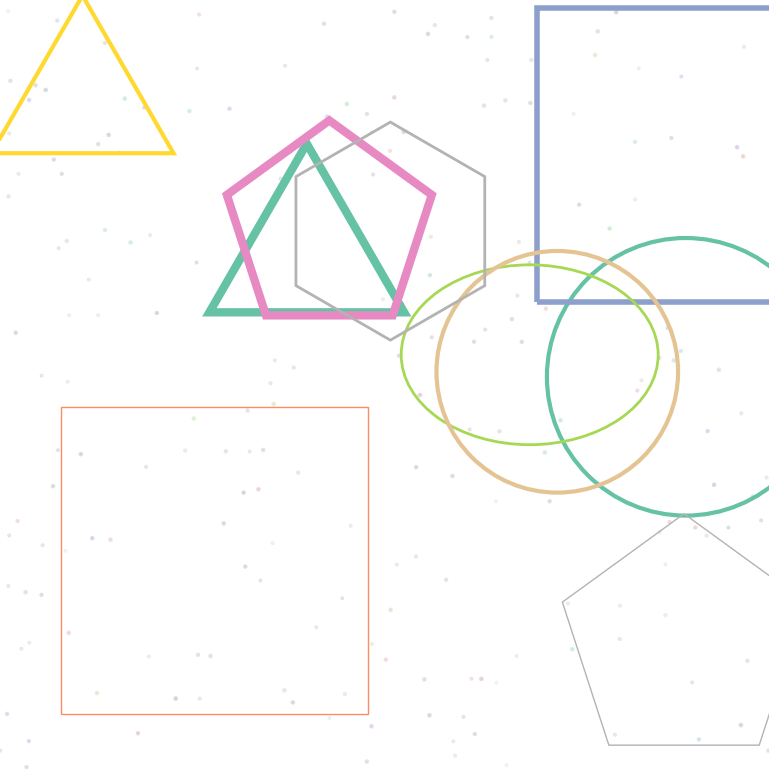[{"shape": "triangle", "thickness": 3, "radius": 0.73, "center": [0.398, 0.667]}, {"shape": "circle", "thickness": 1.5, "radius": 0.9, "center": [0.891, 0.511]}, {"shape": "square", "thickness": 0.5, "radius": 1.0, "center": [0.279, 0.272]}, {"shape": "square", "thickness": 2, "radius": 0.95, "center": [0.889, 0.798]}, {"shape": "pentagon", "thickness": 3, "radius": 0.7, "center": [0.428, 0.704]}, {"shape": "oval", "thickness": 1, "radius": 0.83, "center": [0.688, 0.539]}, {"shape": "triangle", "thickness": 1.5, "radius": 0.68, "center": [0.107, 0.869]}, {"shape": "circle", "thickness": 1.5, "radius": 0.78, "center": [0.724, 0.517]}, {"shape": "hexagon", "thickness": 1, "radius": 0.71, "center": [0.507, 0.7]}, {"shape": "pentagon", "thickness": 0.5, "radius": 0.83, "center": [0.888, 0.167]}]